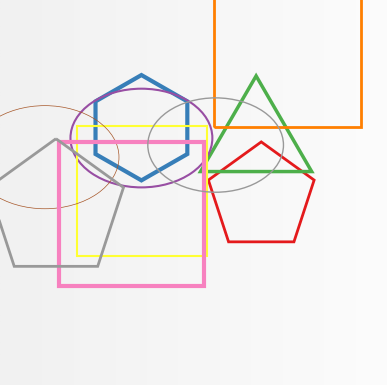[{"shape": "pentagon", "thickness": 2, "radius": 0.72, "center": [0.674, 0.488]}, {"shape": "hexagon", "thickness": 3, "radius": 0.68, "center": [0.365, 0.668]}, {"shape": "triangle", "thickness": 2.5, "radius": 0.83, "center": [0.661, 0.637]}, {"shape": "oval", "thickness": 1.5, "radius": 0.92, "center": [0.365, 0.641]}, {"shape": "square", "thickness": 2, "radius": 0.95, "center": [0.741, 0.861]}, {"shape": "square", "thickness": 1.5, "radius": 0.84, "center": [0.367, 0.504]}, {"shape": "oval", "thickness": 0.5, "radius": 0.96, "center": [0.116, 0.592]}, {"shape": "square", "thickness": 3, "radius": 0.94, "center": [0.34, 0.444]}, {"shape": "oval", "thickness": 1, "radius": 0.88, "center": [0.556, 0.623]}, {"shape": "pentagon", "thickness": 2, "radius": 0.92, "center": [0.144, 0.456]}]